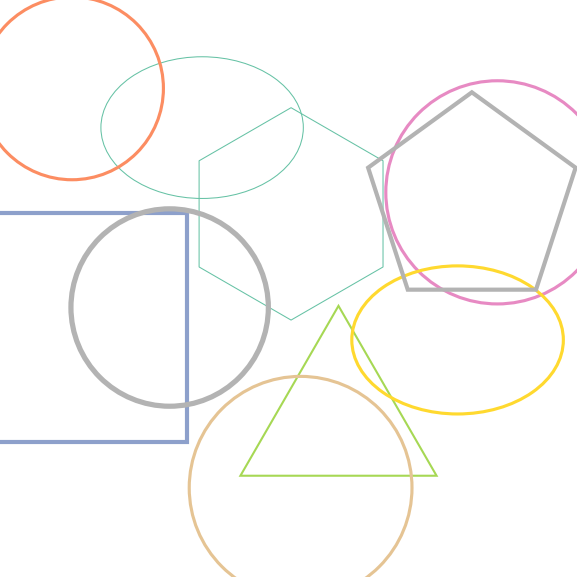[{"shape": "oval", "thickness": 0.5, "radius": 0.88, "center": [0.35, 0.778]}, {"shape": "hexagon", "thickness": 0.5, "radius": 0.92, "center": [0.504, 0.629]}, {"shape": "circle", "thickness": 1.5, "radius": 0.79, "center": [0.125, 0.846]}, {"shape": "square", "thickness": 2, "radius": 0.99, "center": [0.126, 0.432]}, {"shape": "circle", "thickness": 1.5, "radius": 0.97, "center": [0.861, 0.666]}, {"shape": "triangle", "thickness": 1, "radius": 0.98, "center": [0.586, 0.273]}, {"shape": "oval", "thickness": 1.5, "radius": 0.92, "center": [0.792, 0.411]}, {"shape": "circle", "thickness": 1.5, "radius": 0.96, "center": [0.521, 0.155]}, {"shape": "circle", "thickness": 2.5, "radius": 0.85, "center": [0.294, 0.467]}, {"shape": "pentagon", "thickness": 2, "radius": 0.94, "center": [0.817, 0.65]}]